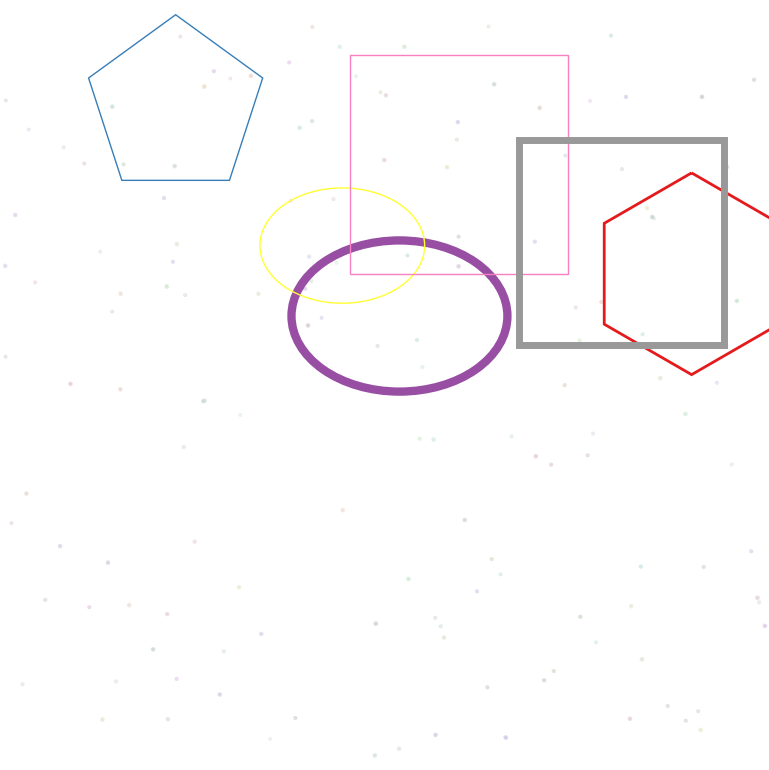[{"shape": "hexagon", "thickness": 1, "radius": 0.66, "center": [0.898, 0.644]}, {"shape": "pentagon", "thickness": 0.5, "radius": 0.59, "center": [0.228, 0.862]}, {"shape": "oval", "thickness": 3, "radius": 0.7, "center": [0.519, 0.59]}, {"shape": "oval", "thickness": 0.5, "radius": 0.53, "center": [0.445, 0.681]}, {"shape": "square", "thickness": 0.5, "radius": 0.71, "center": [0.596, 0.786]}, {"shape": "square", "thickness": 2.5, "radius": 0.67, "center": [0.807, 0.685]}]